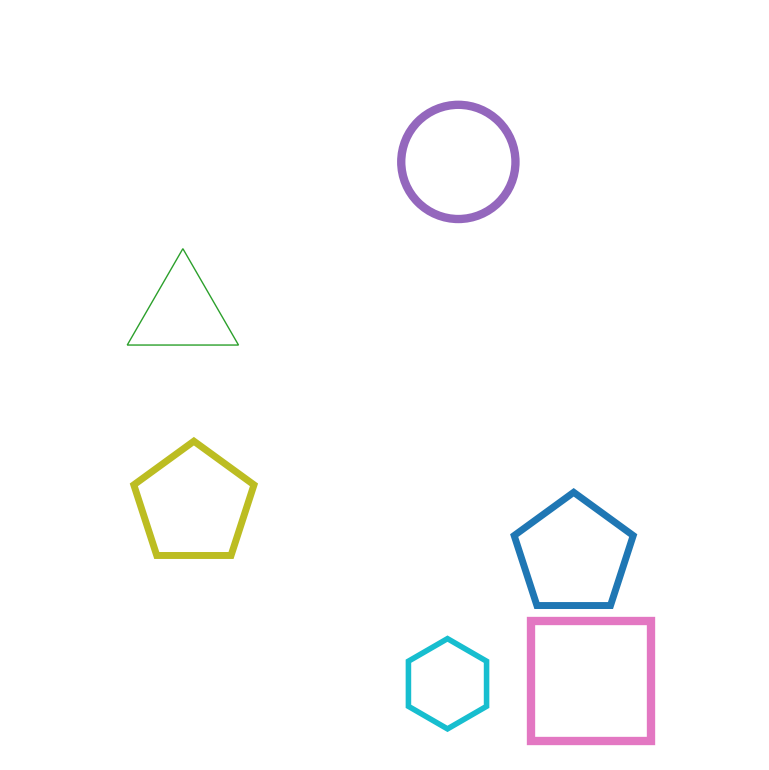[{"shape": "pentagon", "thickness": 2.5, "radius": 0.41, "center": [0.745, 0.279]}, {"shape": "triangle", "thickness": 0.5, "radius": 0.42, "center": [0.237, 0.594]}, {"shape": "circle", "thickness": 3, "radius": 0.37, "center": [0.595, 0.79]}, {"shape": "square", "thickness": 3, "radius": 0.39, "center": [0.768, 0.115]}, {"shape": "pentagon", "thickness": 2.5, "radius": 0.41, "center": [0.252, 0.345]}, {"shape": "hexagon", "thickness": 2, "radius": 0.29, "center": [0.581, 0.112]}]